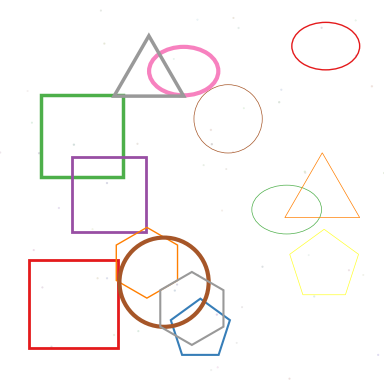[{"shape": "oval", "thickness": 1, "radius": 0.44, "center": [0.846, 0.88]}, {"shape": "square", "thickness": 2, "radius": 0.57, "center": [0.191, 0.209]}, {"shape": "pentagon", "thickness": 1.5, "radius": 0.4, "center": [0.52, 0.144]}, {"shape": "square", "thickness": 2.5, "radius": 0.53, "center": [0.213, 0.647]}, {"shape": "oval", "thickness": 0.5, "radius": 0.45, "center": [0.745, 0.456]}, {"shape": "square", "thickness": 2, "radius": 0.48, "center": [0.283, 0.495]}, {"shape": "hexagon", "thickness": 1, "radius": 0.46, "center": [0.382, 0.318]}, {"shape": "triangle", "thickness": 0.5, "radius": 0.56, "center": [0.837, 0.491]}, {"shape": "pentagon", "thickness": 0.5, "radius": 0.47, "center": [0.842, 0.31]}, {"shape": "circle", "thickness": 3, "radius": 0.58, "center": [0.426, 0.267]}, {"shape": "circle", "thickness": 0.5, "radius": 0.44, "center": [0.592, 0.691]}, {"shape": "oval", "thickness": 3, "radius": 0.45, "center": [0.477, 0.815]}, {"shape": "triangle", "thickness": 2.5, "radius": 0.52, "center": [0.387, 0.803]}, {"shape": "hexagon", "thickness": 1.5, "radius": 0.47, "center": [0.498, 0.199]}]